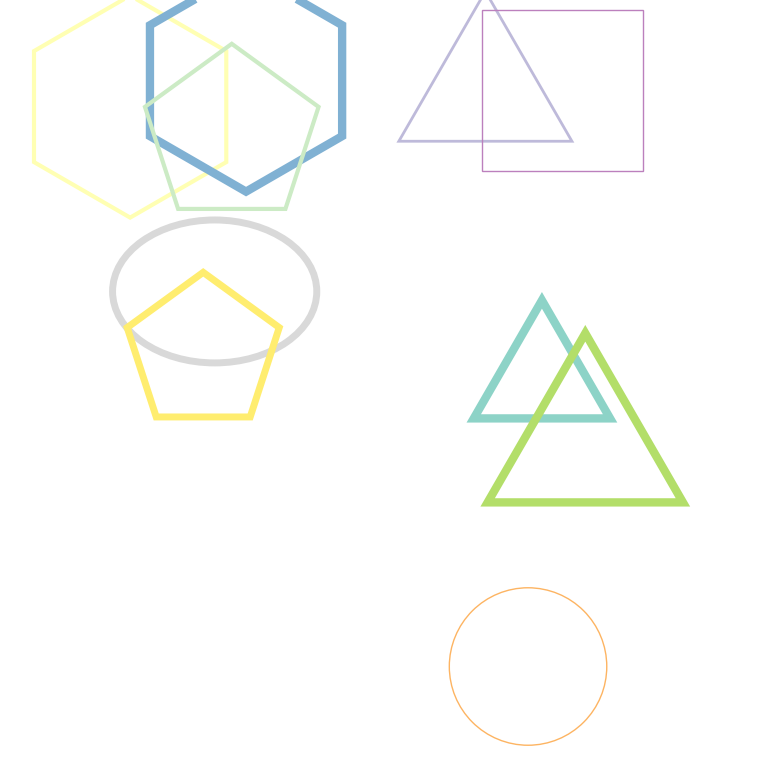[{"shape": "triangle", "thickness": 3, "radius": 0.51, "center": [0.704, 0.508]}, {"shape": "hexagon", "thickness": 1.5, "radius": 0.72, "center": [0.169, 0.862]}, {"shape": "triangle", "thickness": 1, "radius": 0.65, "center": [0.63, 0.881]}, {"shape": "hexagon", "thickness": 3, "radius": 0.72, "center": [0.32, 0.895]}, {"shape": "circle", "thickness": 0.5, "radius": 0.51, "center": [0.686, 0.134]}, {"shape": "triangle", "thickness": 3, "radius": 0.73, "center": [0.76, 0.421]}, {"shape": "oval", "thickness": 2.5, "radius": 0.66, "center": [0.279, 0.622]}, {"shape": "square", "thickness": 0.5, "radius": 0.52, "center": [0.73, 0.883]}, {"shape": "pentagon", "thickness": 1.5, "radius": 0.59, "center": [0.301, 0.825]}, {"shape": "pentagon", "thickness": 2.5, "radius": 0.52, "center": [0.264, 0.542]}]